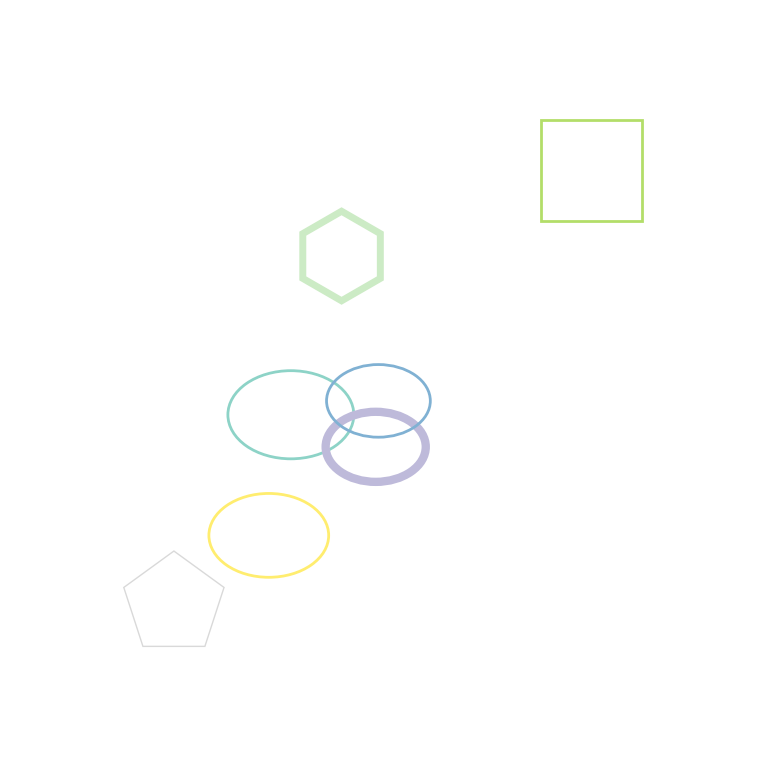[{"shape": "oval", "thickness": 1, "radius": 0.41, "center": [0.378, 0.461]}, {"shape": "oval", "thickness": 3, "radius": 0.33, "center": [0.488, 0.42]}, {"shape": "oval", "thickness": 1, "radius": 0.34, "center": [0.491, 0.479]}, {"shape": "square", "thickness": 1, "radius": 0.33, "center": [0.768, 0.779]}, {"shape": "pentagon", "thickness": 0.5, "radius": 0.34, "center": [0.226, 0.216]}, {"shape": "hexagon", "thickness": 2.5, "radius": 0.29, "center": [0.444, 0.668]}, {"shape": "oval", "thickness": 1, "radius": 0.39, "center": [0.349, 0.305]}]